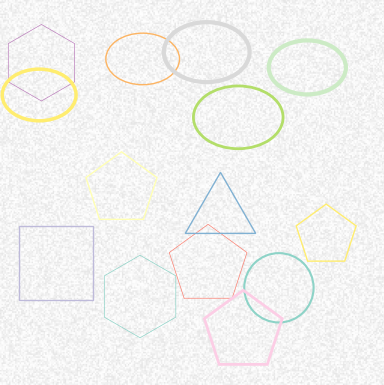[{"shape": "hexagon", "thickness": 0.5, "radius": 0.54, "center": [0.364, 0.23]}, {"shape": "circle", "thickness": 1.5, "radius": 0.45, "center": [0.724, 0.252]}, {"shape": "pentagon", "thickness": 1, "radius": 0.48, "center": [0.315, 0.509]}, {"shape": "square", "thickness": 1, "radius": 0.48, "center": [0.145, 0.316]}, {"shape": "pentagon", "thickness": 0.5, "radius": 0.53, "center": [0.541, 0.311]}, {"shape": "triangle", "thickness": 1, "radius": 0.53, "center": [0.573, 0.447]}, {"shape": "oval", "thickness": 1, "radius": 0.48, "center": [0.371, 0.847]}, {"shape": "oval", "thickness": 2, "radius": 0.58, "center": [0.619, 0.695]}, {"shape": "pentagon", "thickness": 2, "radius": 0.53, "center": [0.632, 0.14]}, {"shape": "oval", "thickness": 3, "radius": 0.56, "center": [0.537, 0.865]}, {"shape": "hexagon", "thickness": 0.5, "radius": 0.5, "center": [0.108, 0.837]}, {"shape": "oval", "thickness": 3, "radius": 0.5, "center": [0.798, 0.825]}, {"shape": "oval", "thickness": 2.5, "radius": 0.48, "center": [0.102, 0.753]}, {"shape": "pentagon", "thickness": 1, "radius": 0.41, "center": [0.847, 0.388]}]